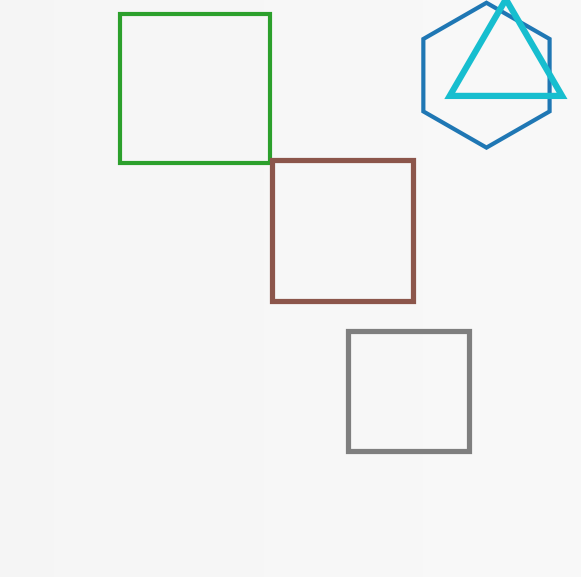[{"shape": "hexagon", "thickness": 2, "radius": 0.63, "center": [0.837, 0.869]}, {"shape": "square", "thickness": 2, "radius": 0.64, "center": [0.335, 0.845]}, {"shape": "square", "thickness": 2.5, "radius": 0.61, "center": [0.59, 0.599]}, {"shape": "square", "thickness": 2.5, "radius": 0.52, "center": [0.703, 0.322]}, {"shape": "triangle", "thickness": 3, "radius": 0.56, "center": [0.87, 0.889]}]